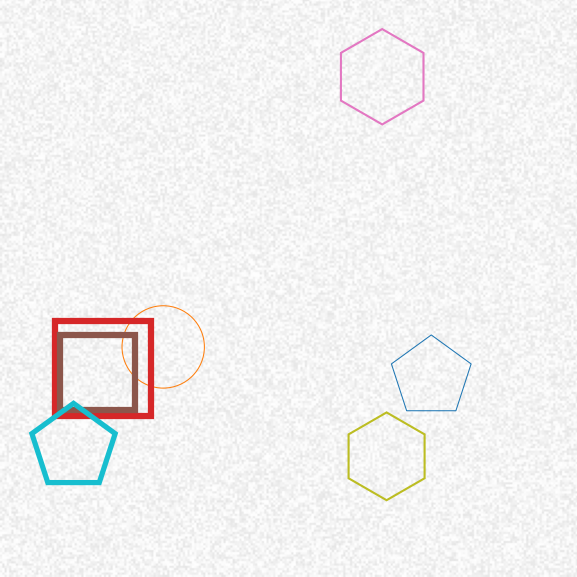[{"shape": "pentagon", "thickness": 0.5, "radius": 0.36, "center": [0.747, 0.347]}, {"shape": "circle", "thickness": 0.5, "radius": 0.36, "center": [0.283, 0.398]}, {"shape": "square", "thickness": 3, "radius": 0.41, "center": [0.179, 0.361]}, {"shape": "square", "thickness": 3, "radius": 0.33, "center": [0.169, 0.354]}, {"shape": "hexagon", "thickness": 1, "radius": 0.41, "center": [0.662, 0.866]}, {"shape": "hexagon", "thickness": 1, "radius": 0.38, "center": [0.669, 0.209]}, {"shape": "pentagon", "thickness": 2.5, "radius": 0.38, "center": [0.127, 0.225]}]